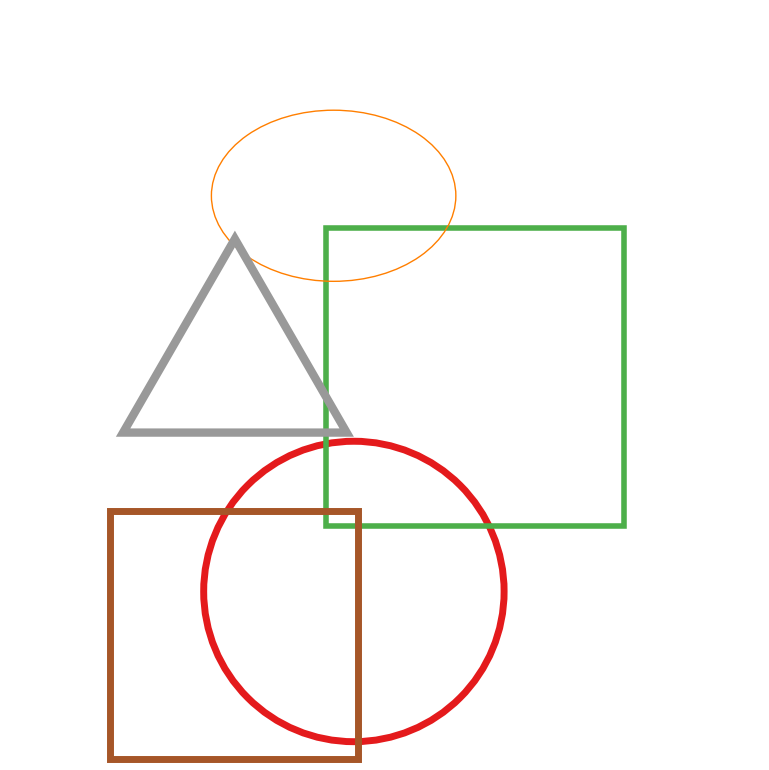[{"shape": "circle", "thickness": 2.5, "radius": 0.98, "center": [0.46, 0.232]}, {"shape": "square", "thickness": 2, "radius": 0.97, "center": [0.617, 0.51]}, {"shape": "oval", "thickness": 0.5, "radius": 0.79, "center": [0.433, 0.746]}, {"shape": "square", "thickness": 2.5, "radius": 0.8, "center": [0.304, 0.175]}, {"shape": "triangle", "thickness": 3, "radius": 0.84, "center": [0.305, 0.522]}]